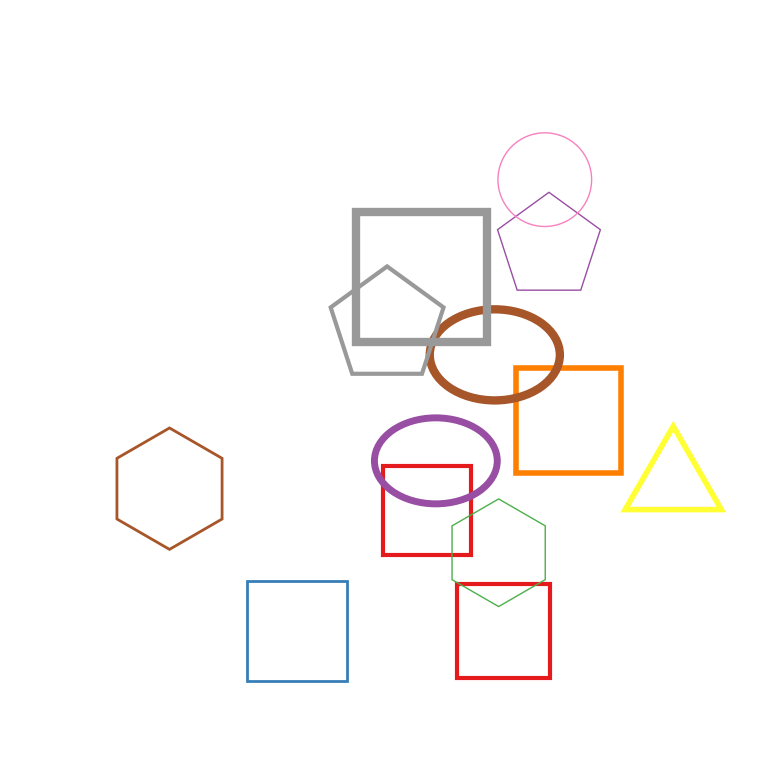[{"shape": "square", "thickness": 1.5, "radius": 0.3, "center": [0.654, 0.18]}, {"shape": "square", "thickness": 1.5, "radius": 0.29, "center": [0.555, 0.337]}, {"shape": "square", "thickness": 1, "radius": 0.32, "center": [0.385, 0.18]}, {"shape": "hexagon", "thickness": 0.5, "radius": 0.35, "center": [0.648, 0.282]}, {"shape": "pentagon", "thickness": 0.5, "radius": 0.35, "center": [0.713, 0.68]}, {"shape": "oval", "thickness": 2.5, "radius": 0.4, "center": [0.566, 0.401]}, {"shape": "square", "thickness": 2, "radius": 0.34, "center": [0.738, 0.454]}, {"shape": "triangle", "thickness": 2, "radius": 0.36, "center": [0.874, 0.374]}, {"shape": "hexagon", "thickness": 1, "radius": 0.39, "center": [0.22, 0.365]}, {"shape": "oval", "thickness": 3, "radius": 0.42, "center": [0.643, 0.539]}, {"shape": "circle", "thickness": 0.5, "radius": 0.3, "center": [0.708, 0.767]}, {"shape": "pentagon", "thickness": 1.5, "radius": 0.39, "center": [0.503, 0.577]}, {"shape": "square", "thickness": 3, "radius": 0.42, "center": [0.547, 0.64]}]